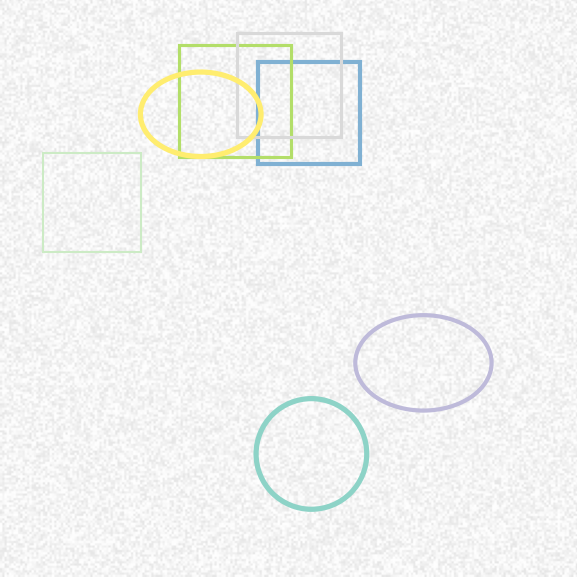[{"shape": "circle", "thickness": 2.5, "radius": 0.48, "center": [0.539, 0.213]}, {"shape": "oval", "thickness": 2, "radius": 0.59, "center": [0.733, 0.371]}, {"shape": "square", "thickness": 2, "radius": 0.44, "center": [0.535, 0.804]}, {"shape": "square", "thickness": 1.5, "radius": 0.48, "center": [0.407, 0.824]}, {"shape": "square", "thickness": 1.5, "radius": 0.45, "center": [0.5, 0.851]}, {"shape": "square", "thickness": 1, "radius": 0.43, "center": [0.16, 0.648]}, {"shape": "oval", "thickness": 2.5, "radius": 0.52, "center": [0.348, 0.801]}]